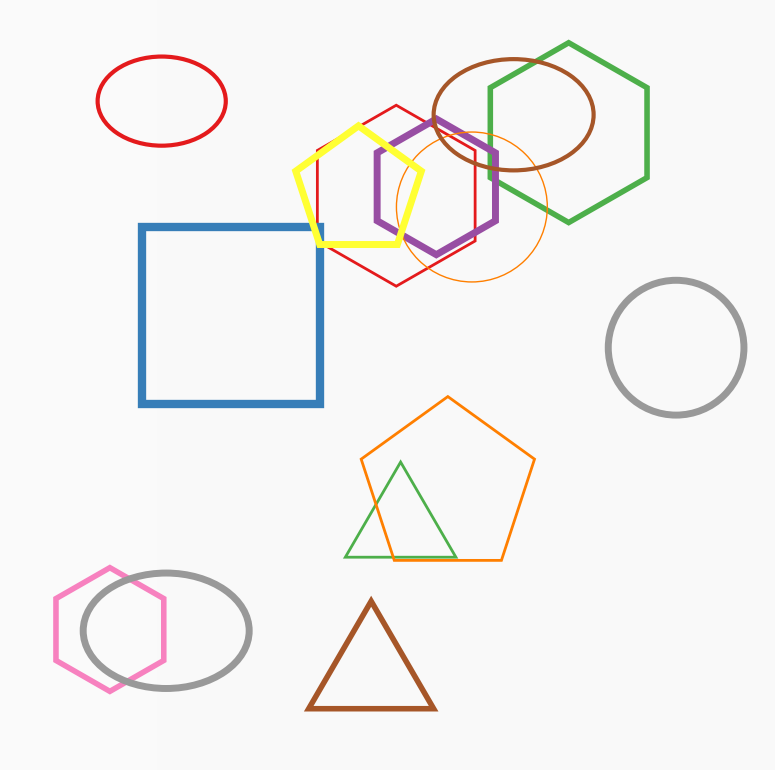[{"shape": "oval", "thickness": 1.5, "radius": 0.41, "center": [0.209, 0.869]}, {"shape": "hexagon", "thickness": 1, "radius": 0.59, "center": [0.511, 0.746]}, {"shape": "square", "thickness": 3, "radius": 0.57, "center": [0.298, 0.591]}, {"shape": "triangle", "thickness": 1, "radius": 0.41, "center": [0.517, 0.318]}, {"shape": "hexagon", "thickness": 2, "radius": 0.58, "center": [0.734, 0.828]}, {"shape": "hexagon", "thickness": 2.5, "radius": 0.44, "center": [0.563, 0.757]}, {"shape": "pentagon", "thickness": 1, "radius": 0.59, "center": [0.578, 0.367]}, {"shape": "circle", "thickness": 0.5, "radius": 0.49, "center": [0.609, 0.731]}, {"shape": "pentagon", "thickness": 2.5, "radius": 0.43, "center": [0.463, 0.751]}, {"shape": "triangle", "thickness": 2, "radius": 0.47, "center": [0.479, 0.126]}, {"shape": "oval", "thickness": 1.5, "radius": 0.52, "center": [0.663, 0.851]}, {"shape": "hexagon", "thickness": 2, "radius": 0.4, "center": [0.142, 0.182]}, {"shape": "oval", "thickness": 2.5, "radius": 0.54, "center": [0.214, 0.181]}, {"shape": "circle", "thickness": 2.5, "radius": 0.44, "center": [0.872, 0.548]}]